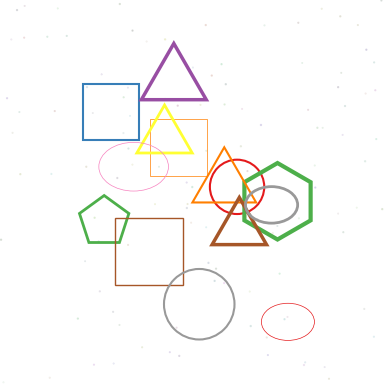[{"shape": "oval", "thickness": 0.5, "radius": 0.34, "center": [0.748, 0.164]}, {"shape": "circle", "thickness": 1.5, "radius": 0.35, "center": [0.616, 0.515]}, {"shape": "square", "thickness": 1.5, "radius": 0.36, "center": [0.289, 0.708]}, {"shape": "hexagon", "thickness": 3, "radius": 0.5, "center": [0.721, 0.477]}, {"shape": "pentagon", "thickness": 2, "radius": 0.34, "center": [0.271, 0.425]}, {"shape": "triangle", "thickness": 2.5, "radius": 0.49, "center": [0.451, 0.79]}, {"shape": "triangle", "thickness": 1.5, "radius": 0.48, "center": [0.583, 0.522]}, {"shape": "square", "thickness": 0.5, "radius": 0.37, "center": [0.463, 0.618]}, {"shape": "triangle", "thickness": 2, "radius": 0.42, "center": [0.427, 0.644]}, {"shape": "square", "thickness": 1, "radius": 0.44, "center": [0.387, 0.347]}, {"shape": "triangle", "thickness": 2.5, "radius": 0.41, "center": [0.622, 0.405]}, {"shape": "oval", "thickness": 0.5, "radius": 0.45, "center": [0.347, 0.567]}, {"shape": "circle", "thickness": 1.5, "radius": 0.46, "center": [0.518, 0.21]}, {"shape": "oval", "thickness": 2, "radius": 0.34, "center": [0.705, 0.468]}]